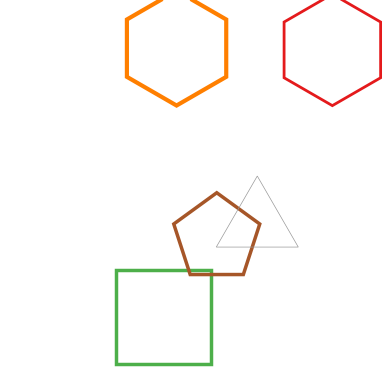[{"shape": "hexagon", "thickness": 2, "radius": 0.72, "center": [0.863, 0.87]}, {"shape": "square", "thickness": 2.5, "radius": 0.61, "center": [0.425, 0.176]}, {"shape": "hexagon", "thickness": 3, "radius": 0.74, "center": [0.459, 0.875]}, {"shape": "pentagon", "thickness": 2.5, "radius": 0.59, "center": [0.563, 0.382]}, {"shape": "triangle", "thickness": 0.5, "radius": 0.61, "center": [0.668, 0.42]}]